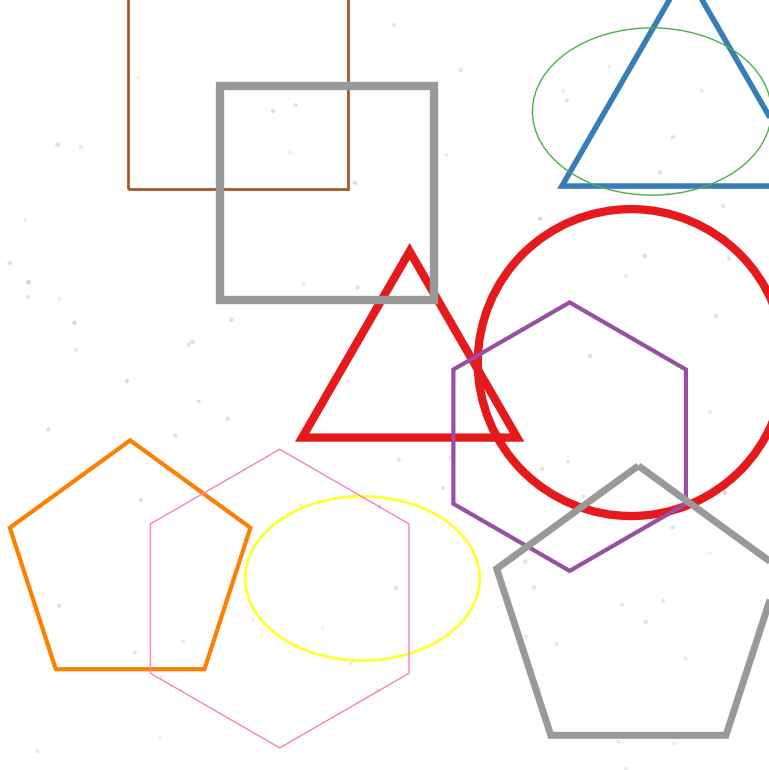[{"shape": "circle", "thickness": 3, "radius": 1.0, "center": [0.82, 0.529]}, {"shape": "triangle", "thickness": 3, "radius": 0.81, "center": [0.532, 0.512]}, {"shape": "triangle", "thickness": 2, "radius": 0.93, "center": [0.891, 0.851]}, {"shape": "oval", "thickness": 0.5, "radius": 0.78, "center": [0.847, 0.855]}, {"shape": "hexagon", "thickness": 1.5, "radius": 0.87, "center": [0.74, 0.433]}, {"shape": "pentagon", "thickness": 1.5, "radius": 0.82, "center": [0.169, 0.264]}, {"shape": "oval", "thickness": 1, "radius": 0.76, "center": [0.471, 0.249]}, {"shape": "square", "thickness": 1, "radius": 0.71, "center": [0.309, 0.897]}, {"shape": "hexagon", "thickness": 0.5, "radius": 0.97, "center": [0.363, 0.223]}, {"shape": "pentagon", "thickness": 2.5, "radius": 0.97, "center": [0.829, 0.202]}, {"shape": "square", "thickness": 3, "radius": 0.7, "center": [0.425, 0.749]}]